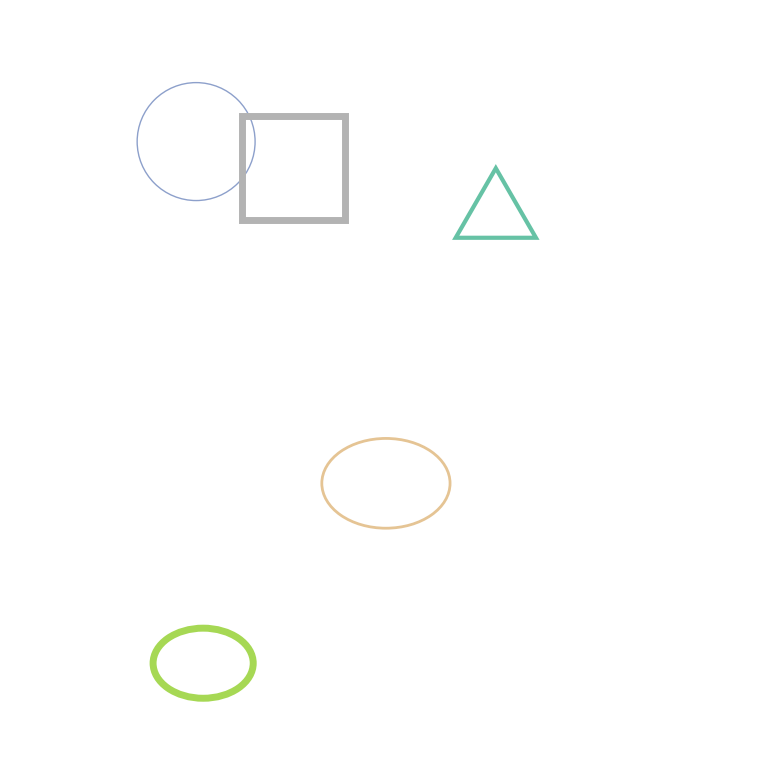[{"shape": "triangle", "thickness": 1.5, "radius": 0.3, "center": [0.644, 0.721]}, {"shape": "circle", "thickness": 0.5, "radius": 0.38, "center": [0.255, 0.816]}, {"shape": "oval", "thickness": 2.5, "radius": 0.33, "center": [0.264, 0.139]}, {"shape": "oval", "thickness": 1, "radius": 0.42, "center": [0.501, 0.372]}, {"shape": "square", "thickness": 2.5, "radius": 0.34, "center": [0.381, 0.782]}]